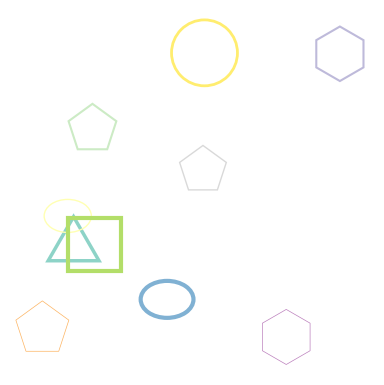[{"shape": "triangle", "thickness": 2.5, "radius": 0.38, "center": [0.191, 0.361]}, {"shape": "oval", "thickness": 1, "radius": 0.31, "center": [0.176, 0.439]}, {"shape": "hexagon", "thickness": 1.5, "radius": 0.35, "center": [0.883, 0.86]}, {"shape": "oval", "thickness": 3, "radius": 0.34, "center": [0.434, 0.222]}, {"shape": "pentagon", "thickness": 0.5, "radius": 0.36, "center": [0.11, 0.146]}, {"shape": "square", "thickness": 3, "radius": 0.34, "center": [0.245, 0.365]}, {"shape": "pentagon", "thickness": 1, "radius": 0.32, "center": [0.527, 0.558]}, {"shape": "hexagon", "thickness": 0.5, "radius": 0.36, "center": [0.743, 0.125]}, {"shape": "pentagon", "thickness": 1.5, "radius": 0.33, "center": [0.24, 0.665]}, {"shape": "circle", "thickness": 2, "radius": 0.43, "center": [0.531, 0.863]}]